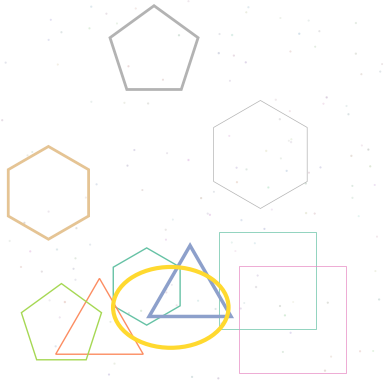[{"shape": "square", "thickness": 0.5, "radius": 0.63, "center": [0.696, 0.272]}, {"shape": "hexagon", "thickness": 1, "radius": 0.5, "center": [0.381, 0.256]}, {"shape": "triangle", "thickness": 1, "radius": 0.66, "center": [0.258, 0.146]}, {"shape": "triangle", "thickness": 2.5, "radius": 0.61, "center": [0.494, 0.239]}, {"shape": "square", "thickness": 0.5, "radius": 0.69, "center": [0.76, 0.17]}, {"shape": "pentagon", "thickness": 1, "radius": 0.55, "center": [0.16, 0.154]}, {"shape": "oval", "thickness": 3, "radius": 0.75, "center": [0.444, 0.202]}, {"shape": "hexagon", "thickness": 2, "radius": 0.6, "center": [0.126, 0.499]}, {"shape": "pentagon", "thickness": 2, "radius": 0.6, "center": [0.4, 0.865]}, {"shape": "hexagon", "thickness": 0.5, "radius": 0.7, "center": [0.676, 0.599]}]